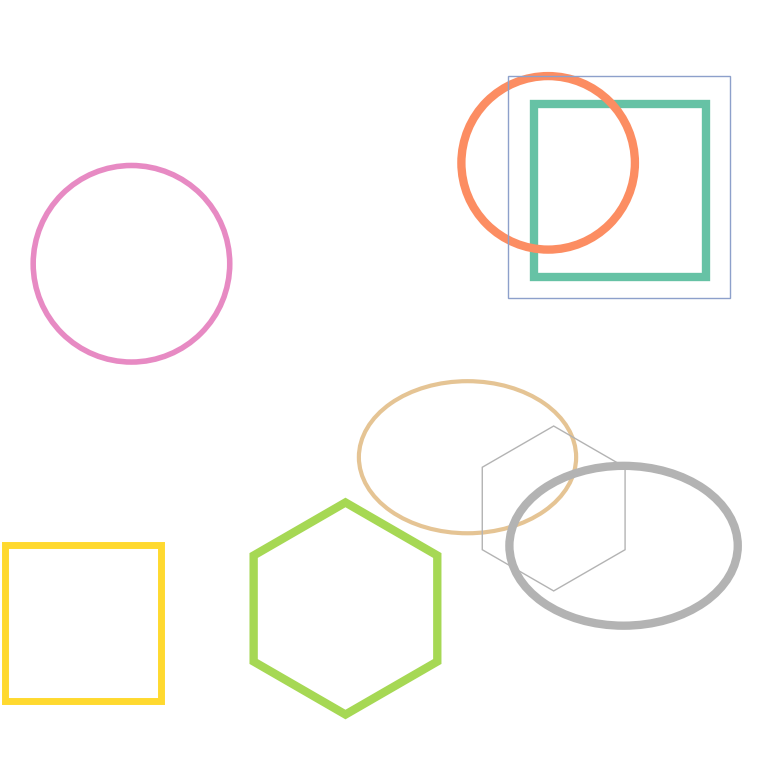[{"shape": "square", "thickness": 3, "radius": 0.56, "center": [0.805, 0.753]}, {"shape": "circle", "thickness": 3, "radius": 0.56, "center": [0.712, 0.789]}, {"shape": "square", "thickness": 0.5, "radius": 0.72, "center": [0.804, 0.757]}, {"shape": "circle", "thickness": 2, "radius": 0.64, "center": [0.171, 0.657]}, {"shape": "hexagon", "thickness": 3, "radius": 0.69, "center": [0.449, 0.21]}, {"shape": "square", "thickness": 2.5, "radius": 0.51, "center": [0.108, 0.191]}, {"shape": "oval", "thickness": 1.5, "radius": 0.71, "center": [0.607, 0.406]}, {"shape": "oval", "thickness": 3, "radius": 0.74, "center": [0.81, 0.291]}, {"shape": "hexagon", "thickness": 0.5, "radius": 0.54, "center": [0.719, 0.34]}]